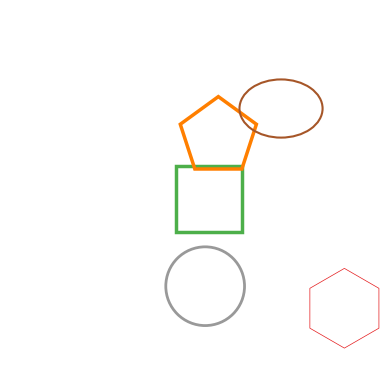[{"shape": "hexagon", "thickness": 0.5, "radius": 0.52, "center": [0.895, 0.199]}, {"shape": "square", "thickness": 2.5, "radius": 0.43, "center": [0.544, 0.484]}, {"shape": "pentagon", "thickness": 2.5, "radius": 0.52, "center": [0.567, 0.645]}, {"shape": "oval", "thickness": 1.5, "radius": 0.54, "center": [0.73, 0.718]}, {"shape": "circle", "thickness": 2, "radius": 0.51, "center": [0.533, 0.257]}]